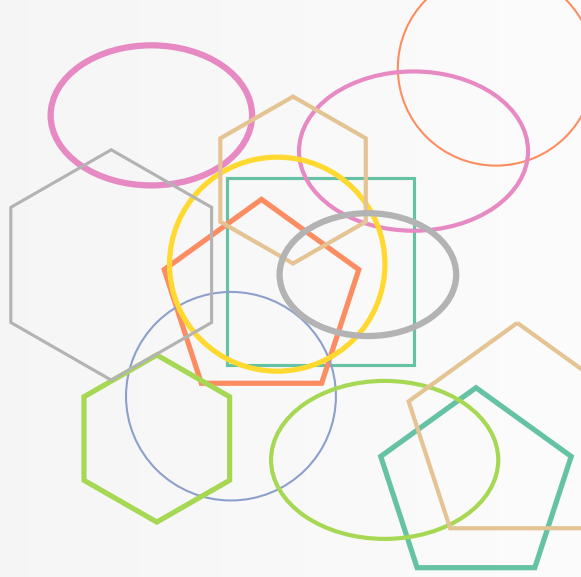[{"shape": "pentagon", "thickness": 2.5, "radius": 0.86, "center": [0.819, 0.156]}, {"shape": "square", "thickness": 1.5, "radius": 0.81, "center": [0.551, 0.529]}, {"shape": "pentagon", "thickness": 2.5, "radius": 0.88, "center": [0.45, 0.478]}, {"shape": "circle", "thickness": 1, "radius": 0.84, "center": [0.853, 0.881]}, {"shape": "circle", "thickness": 1, "radius": 0.9, "center": [0.397, 0.313]}, {"shape": "oval", "thickness": 3, "radius": 0.87, "center": [0.26, 0.799]}, {"shape": "oval", "thickness": 2, "radius": 0.99, "center": [0.711, 0.738]}, {"shape": "hexagon", "thickness": 2.5, "radius": 0.72, "center": [0.27, 0.24]}, {"shape": "oval", "thickness": 2, "radius": 0.98, "center": [0.662, 0.203]}, {"shape": "circle", "thickness": 2.5, "radius": 0.93, "center": [0.477, 0.542]}, {"shape": "hexagon", "thickness": 2, "radius": 0.72, "center": [0.504, 0.687]}, {"shape": "pentagon", "thickness": 2, "radius": 0.98, "center": [0.89, 0.243]}, {"shape": "oval", "thickness": 3, "radius": 0.76, "center": [0.633, 0.524]}, {"shape": "hexagon", "thickness": 1.5, "radius": 1.0, "center": [0.191, 0.54]}]